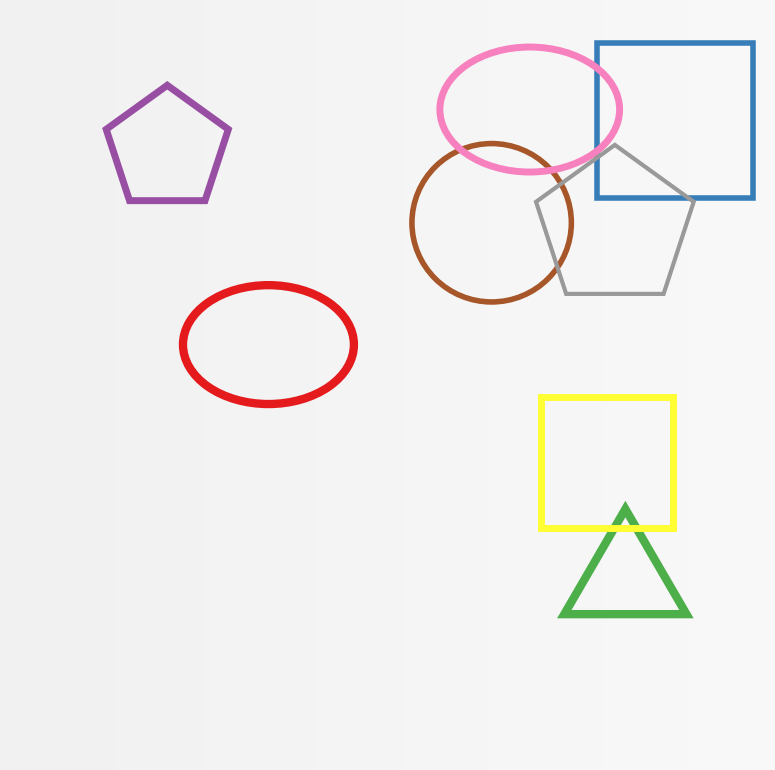[{"shape": "oval", "thickness": 3, "radius": 0.55, "center": [0.346, 0.552]}, {"shape": "square", "thickness": 2, "radius": 0.5, "center": [0.871, 0.844]}, {"shape": "triangle", "thickness": 3, "radius": 0.45, "center": [0.807, 0.248]}, {"shape": "pentagon", "thickness": 2.5, "radius": 0.41, "center": [0.216, 0.806]}, {"shape": "square", "thickness": 2.5, "radius": 0.43, "center": [0.783, 0.4]}, {"shape": "circle", "thickness": 2, "radius": 0.51, "center": [0.634, 0.711]}, {"shape": "oval", "thickness": 2.5, "radius": 0.58, "center": [0.684, 0.858]}, {"shape": "pentagon", "thickness": 1.5, "radius": 0.53, "center": [0.793, 0.705]}]